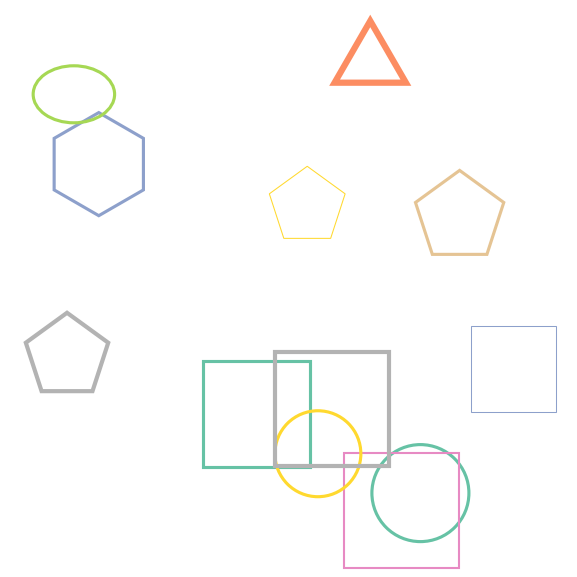[{"shape": "square", "thickness": 1.5, "radius": 0.46, "center": [0.444, 0.282]}, {"shape": "circle", "thickness": 1.5, "radius": 0.42, "center": [0.728, 0.145]}, {"shape": "triangle", "thickness": 3, "radius": 0.36, "center": [0.641, 0.892]}, {"shape": "square", "thickness": 0.5, "radius": 0.37, "center": [0.889, 0.36]}, {"shape": "hexagon", "thickness": 1.5, "radius": 0.45, "center": [0.171, 0.715]}, {"shape": "square", "thickness": 1, "radius": 0.5, "center": [0.695, 0.116]}, {"shape": "oval", "thickness": 1.5, "radius": 0.35, "center": [0.128, 0.836]}, {"shape": "pentagon", "thickness": 0.5, "radius": 0.34, "center": [0.532, 0.642]}, {"shape": "circle", "thickness": 1.5, "radius": 0.37, "center": [0.55, 0.213]}, {"shape": "pentagon", "thickness": 1.5, "radius": 0.4, "center": [0.796, 0.624]}, {"shape": "square", "thickness": 2, "radius": 0.49, "center": [0.575, 0.291]}, {"shape": "pentagon", "thickness": 2, "radius": 0.38, "center": [0.116, 0.382]}]